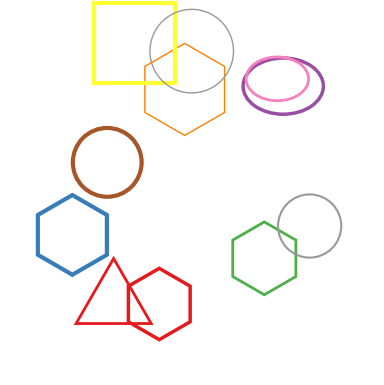[{"shape": "triangle", "thickness": 2, "radius": 0.56, "center": [0.295, 0.216]}, {"shape": "hexagon", "thickness": 2.5, "radius": 0.46, "center": [0.414, 0.21]}, {"shape": "hexagon", "thickness": 3, "radius": 0.52, "center": [0.188, 0.39]}, {"shape": "hexagon", "thickness": 2, "radius": 0.47, "center": [0.687, 0.329]}, {"shape": "oval", "thickness": 2.5, "radius": 0.52, "center": [0.736, 0.776]}, {"shape": "hexagon", "thickness": 1, "radius": 0.6, "center": [0.48, 0.768]}, {"shape": "square", "thickness": 3, "radius": 0.52, "center": [0.349, 0.889]}, {"shape": "circle", "thickness": 3, "radius": 0.45, "center": [0.278, 0.578]}, {"shape": "oval", "thickness": 2, "radius": 0.41, "center": [0.72, 0.795]}, {"shape": "circle", "thickness": 1.5, "radius": 0.41, "center": [0.804, 0.413]}, {"shape": "circle", "thickness": 1, "radius": 0.54, "center": [0.498, 0.867]}]